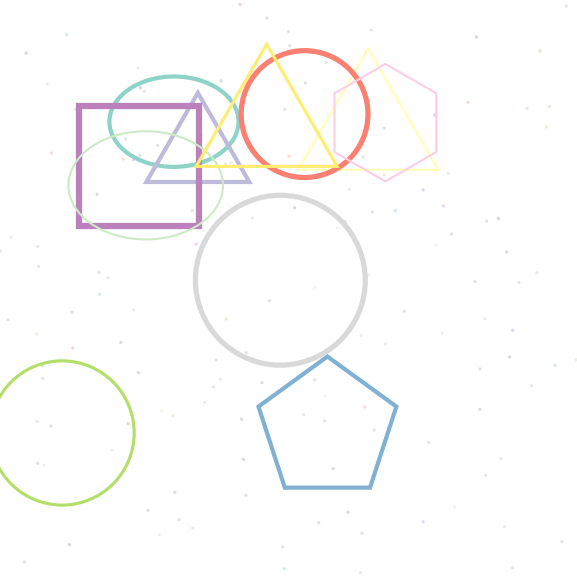[{"shape": "oval", "thickness": 2, "radius": 0.56, "center": [0.301, 0.788]}, {"shape": "triangle", "thickness": 1, "radius": 0.7, "center": [0.637, 0.775]}, {"shape": "triangle", "thickness": 2, "radius": 0.51, "center": [0.343, 0.735]}, {"shape": "circle", "thickness": 2.5, "radius": 0.55, "center": [0.527, 0.802]}, {"shape": "pentagon", "thickness": 2, "radius": 0.63, "center": [0.567, 0.256]}, {"shape": "circle", "thickness": 1.5, "radius": 0.62, "center": [0.108, 0.249]}, {"shape": "hexagon", "thickness": 1, "radius": 0.51, "center": [0.667, 0.787]}, {"shape": "circle", "thickness": 2.5, "radius": 0.74, "center": [0.485, 0.514]}, {"shape": "square", "thickness": 3, "radius": 0.52, "center": [0.241, 0.712]}, {"shape": "oval", "thickness": 1, "radius": 0.67, "center": [0.252, 0.678]}, {"shape": "triangle", "thickness": 1.5, "radius": 0.7, "center": [0.462, 0.781]}]